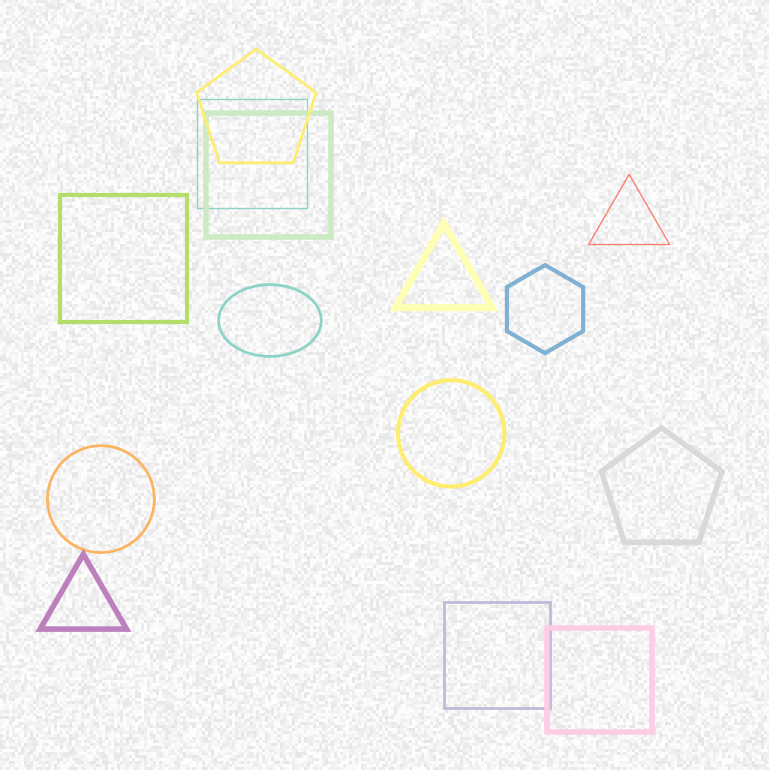[{"shape": "square", "thickness": 0.5, "radius": 0.35, "center": [0.327, 0.801]}, {"shape": "oval", "thickness": 1, "radius": 0.33, "center": [0.351, 0.584]}, {"shape": "triangle", "thickness": 2.5, "radius": 0.36, "center": [0.576, 0.637]}, {"shape": "square", "thickness": 1, "radius": 0.35, "center": [0.646, 0.149]}, {"shape": "triangle", "thickness": 0.5, "radius": 0.3, "center": [0.817, 0.713]}, {"shape": "hexagon", "thickness": 1.5, "radius": 0.29, "center": [0.708, 0.599]}, {"shape": "circle", "thickness": 1, "radius": 0.35, "center": [0.131, 0.352]}, {"shape": "square", "thickness": 1.5, "radius": 0.41, "center": [0.161, 0.664]}, {"shape": "square", "thickness": 2, "radius": 0.34, "center": [0.779, 0.117]}, {"shape": "pentagon", "thickness": 2, "radius": 0.41, "center": [0.859, 0.362]}, {"shape": "triangle", "thickness": 2, "radius": 0.32, "center": [0.108, 0.215]}, {"shape": "square", "thickness": 2, "radius": 0.4, "center": [0.349, 0.772]}, {"shape": "pentagon", "thickness": 1, "radius": 0.41, "center": [0.333, 0.855]}, {"shape": "circle", "thickness": 1.5, "radius": 0.35, "center": [0.586, 0.437]}]